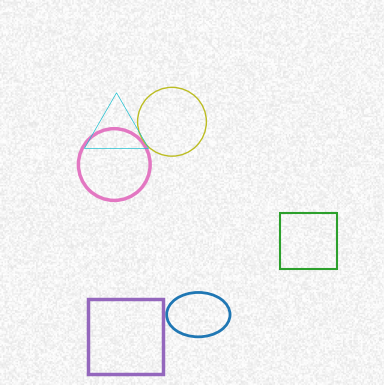[{"shape": "oval", "thickness": 2, "radius": 0.41, "center": [0.515, 0.183]}, {"shape": "square", "thickness": 1.5, "radius": 0.36, "center": [0.801, 0.373]}, {"shape": "square", "thickness": 2.5, "radius": 0.49, "center": [0.327, 0.125]}, {"shape": "circle", "thickness": 2.5, "radius": 0.47, "center": [0.297, 0.573]}, {"shape": "circle", "thickness": 1, "radius": 0.45, "center": [0.447, 0.684]}, {"shape": "triangle", "thickness": 0.5, "radius": 0.48, "center": [0.303, 0.663]}]